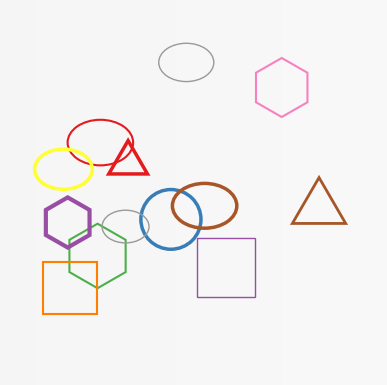[{"shape": "triangle", "thickness": 2.5, "radius": 0.29, "center": [0.331, 0.577]}, {"shape": "oval", "thickness": 1.5, "radius": 0.42, "center": [0.259, 0.63]}, {"shape": "circle", "thickness": 2.5, "radius": 0.39, "center": [0.441, 0.43]}, {"shape": "hexagon", "thickness": 1.5, "radius": 0.42, "center": [0.252, 0.335]}, {"shape": "square", "thickness": 1, "radius": 0.38, "center": [0.583, 0.305]}, {"shape": "hexagon", "thickness": 3, "radius": 0.33, "center": [0.175, 0.422]}, {"shape": "square", "thickness": 1.5, "radius": 0.34, "center": [0.181, 0.252]}, {"shape": "oval", "thickness": 2.5, "radius": 0.37, "center": [0.164, 0.56]}, {"shape": "oval", "thickness": 2.5, "radius": 0.42, "center": [0.528, 0.465]}, {"shape": "triangle", "thickness": 2, "radius": 0.4, "center": [0.823, 0.459]}, {"shape": "hexagon", "thickness": 1.5, "radius": 0.38, "center": [0.727, 0.773]}, {"shape": "oval", "thickness": 1, "radius": 0.36, "center": [0.481, 0.838]}, {"shape": "oval", "thickness": 1, "radius": 0.3, "center": [0.324, 0.412]}]